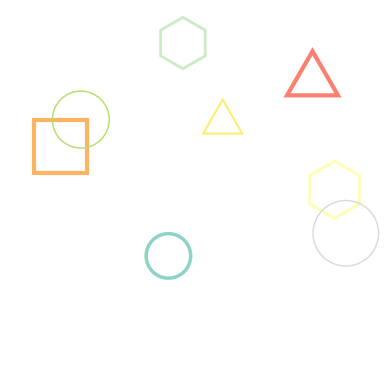[{"shape": "circle", "thickness": 2.5, "radius": 0.29, "center": [0.437, 0.335]}, {"shape": "hexagon", "thickness": 2, "radius": 0.37, "center": [0.869, 0.507]}, {"shape": "triangle", "thickness": 3, "radius": 0.38, "center": [0.812, 0.791]}, {"shape": "square", "thickness": 3, "radius": 0.34, "center": [0.156, 0.619]}, {"shape": "circle", "thickness": 1, "radius": 0.37, "center": [0.21, 0.689]}, {"shape": "circle", "thickness": 1, "radius": 0.43, "center": [0.898, 0.394]}, {"shape": "hexagon", "thickness": 2, "radius": 0.33, "center": [0.475, 0.888]}, {"shape": "triangle", "thickness": 1.5, "radius": 0.29, "center": [0.578, 0.682]}]